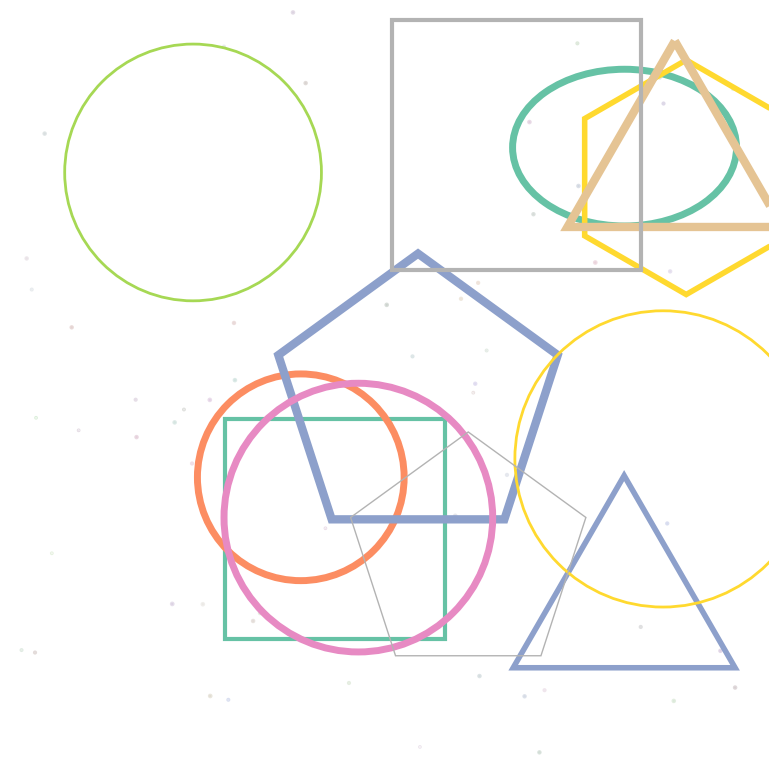[{"shape": "oval", "thickness": 2.5, "radius": 0.73, "center": [0.811, 0.808]}, {"shape": "square", "thickness": 1.5, "radius": 0.72, "center": [0.435, 0.313]}, {"shape": "circle", "thickness": 2.5, "radius": 0.67, "center": [0.391, 0.38]}, {"shape": "pentagon", "thickness": 3, "radius": 0.95, "center": [0.543, 0.48]}, {"shape": "triangle", "thickness": 2, "radius": 0.83, "center": [0.811, 0.216]}, {"shape": "circle", "thickness": 2.5, "radius": 0.87, "center": [0.465, 0.328]}, {"shape": "circle", "thickness": 1, "radius": 0.83, "center": [0.251, 0.776]}, {"shape": "hexagon", "thickness": 2, "radius": 0.76, "center": [0.891, 0.77]}, {"shape": "circle", "thickness": 1, "radius": 0.96, "center": [0.861, 0.404]}, {"shape": "triangle", "thickness": 3, "radius": 0.81, "center": [0.876, 0.786]}, {"shape": "square", "thickness": 1.5, "radius": 0.81, "center": [0.671, 0.812]}, {"shape": "pentagon", "thickness": 0.5, "radius": 0.8, "center": [0.608, 0.278]}]